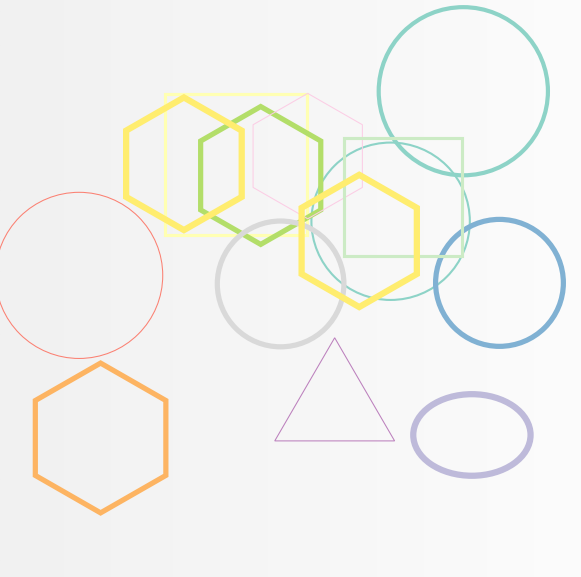[{"shape": "circle", "thickness": 1, "radius": 0.68, "center": [0.672, 0.616]}, {"shape": "circle", "thickness": 2, "radius": 0.73, "center": [0.797, 0.841]}, {"shape": "square", "thickness": 1.5, "radius": 0.61, "center": [0.406, 0.714]}, {"shape": "oval", "thickness": 3, "radius": 0.5, "center": [0.812, 0.246]}, {"shape": "circle", "thickness": 0.5, "radius": 0.72, "center": [0.136, 0.522]}, {"shape": "circle", "thickness": 2.5, "radius": 0.55, "center": [0.859, 0.509]}, {"shape": "hexagon", "thickness": 2.5, "radius": 0.65, "center": [0.173, 0.241]}, {"shape": "hexagon", "thickness": 2.5, "radius": 0.6, "center": [0.449, 0.695]}, {"shape": "hexagon", "thickness": 0.5, "radius": 0.54, "center": [0.529, 0.729]}, {"shape": "circle", "thickness": 2.5, "radius": 0.54, "center": [0.483, 0.507]}, {"shape": "triangle", "thickness": 0.5, "radius": 0.6, "center": [0.576, 0.295]}, {"shape": "square", "thickness": 1.5, "radius": 0.51, "center": [0.693, 0.658]}, {"shape": "hexagon", "thickness": 3, "radius": 0.57, "center": [0.618, 0.582]}, {"shape": "hexagon", "thickness": 3, "radius": 0.57, "center": [0.316, 0.716]}]